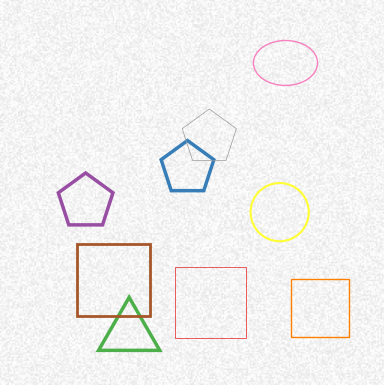[{"shape": "square", "thickness": 0.5, "radius": 0.46, "center": [0.547, 0.214]}, {"shape": "pentagon", "thickness": 2.5, "radius": 0.36, "center": [0.487, 0.563]}, {"shape": "triangle", "thickness": 2.5, "radius": 0.46, "center": [0.335, 0.136]}, {"shape": "pentagon", "thickness": 2.5, "radius": 0.37, "center": [0.222, 0.476]}, {"shape": "square", "thickness": 1, "radius": 0.38, "center": [0.832, 0.201]}, {"shape": "circle", "thickness": 1.5, "radius": 0.38, "center": [0.726, 0.449]}, {"shape": "square", "thickness": 2, "radius": 0.47, "center": [0.295, 0.274]}, {"shape": "oval", "thickness": 1, "radius": 0.42, "center": [0.742, 0.836]}, {"shape": "pentagon", "thickness": 0.5, "radius": 0.37, "center": [0.544, 0.643]}]